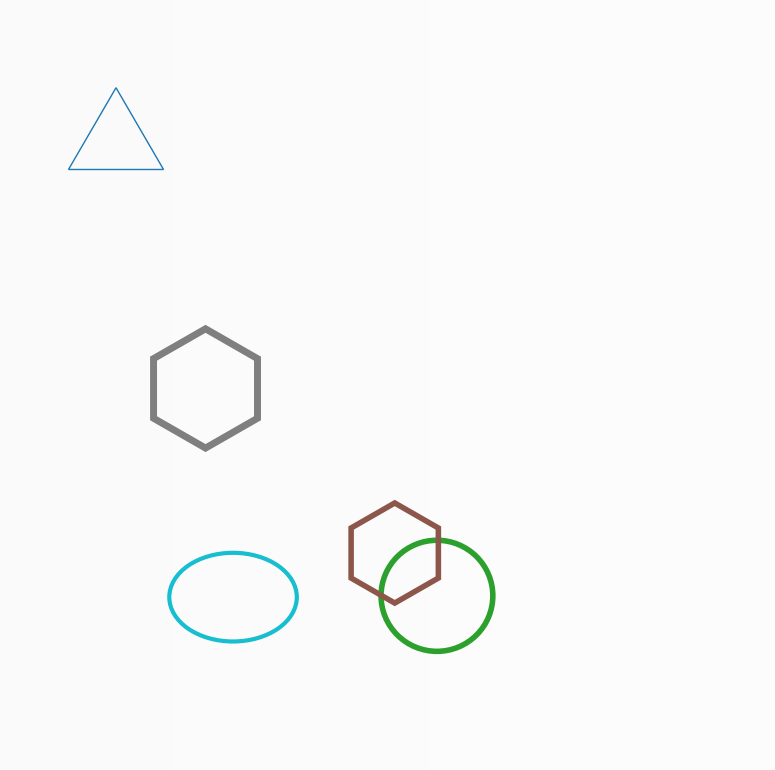[{"shape": "triangle", "thickness": 0.5, "radius": 0.35, "center": [0.15, 0.815]}, {"shape": "circle", "thickness": 2, "radius": 0.36, "center": [0.564, 0.226]}, {"shape": "hexagon", "thickness": 2, "radius": 0.32, "center": [0.509, 0.282]}, {"shape": "hexagon", "thickness": 2.5, "radius": 0.39, "center": [0.265, 0.496]}, {"shape": "oval", "thickness": 1.5, "radius": 0.41, "center": [0.301, 0.224]}]